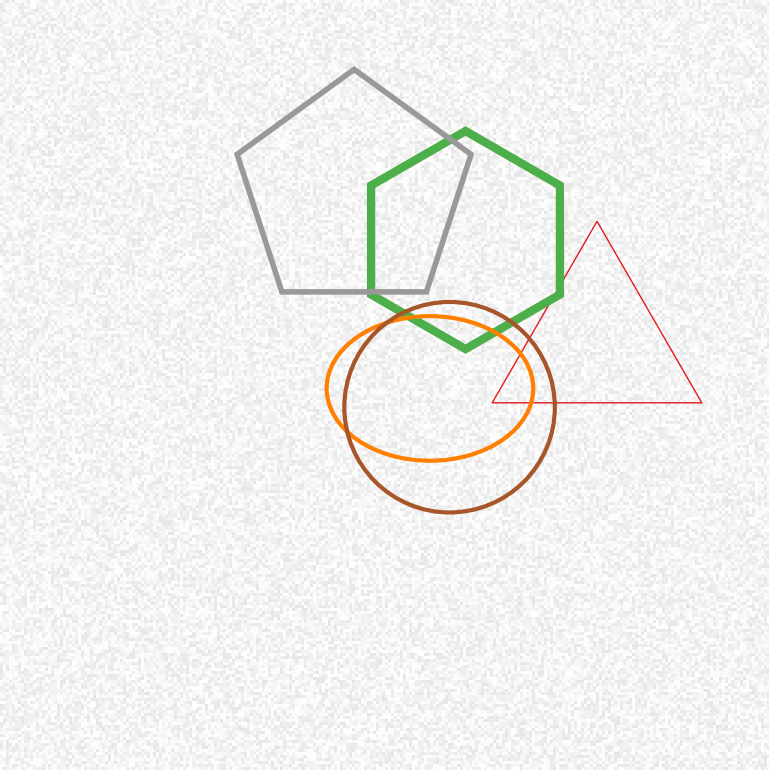[{"shape": "triangle", "thickness": 0.5, "radius": 0.79, "center": [0.775, 0.555]}, {"shape": "hexagon", "thickness": 3, "radius": 0.71, "center": [0.605, 0.688]}, {"shape": "oval", "thickness": 1.5, "radius": 0.67, "center": [0.558, 0.496]}, {"shape": "circle", "thickness": 1.5, "radius": 0.68, "center": [0.584, 0.471]}, {"shape": "pentagon", "thickness": 2, "radius": 0.8, "center": [0.46, 0.75]}]